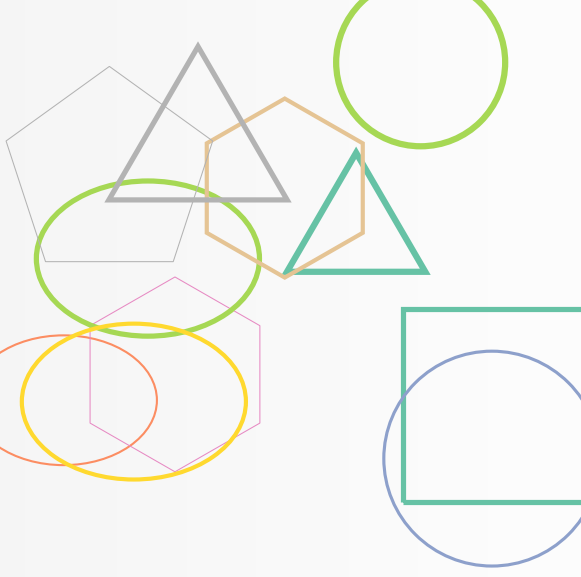[{"shape": "triangle", "thickness": 3, "radius": 0.69, "center": [0.613, 0.597]}, {"shape": "square", "thickness": 2.5, "radius": 0.83, "center": [0.86, 0.297]}, {"shape": "oval", "thickness": 1, "radius": 0.8, "center": [0.109, 0.306]}, {"shape": "circle", "thickness": 1.5, "radius": 0.93, "center": [0.846, 0.205]}, {"shape": "hexagon", "thickness": 0.5, "radius": 0.84, "center": [0.301, 0.351]}, {"shape": "circle", "thickness": 3, "radius": 0.73, "center": [0.724, 0.891]}, {"shape": "oval", "thickness": 2.5, "radius": 0.96, "center": [0.254, 0.551]}, {"shape": "oval", "thickness": 2, "radius": 0.96, "center": [0.23, 0.304]}, {"shape": "hexagon", "thickness": 2, "radius": 0.77, "center": [0.49, 0.673]}, {"shape": "triangle", "thickness": 2.5, "radius": 0.89, "center": [0.341, 0.742]}, {"shape": "pentagon", "thickness": 0.5, "radius": 0.93, "center": [0.188, 0.697]}]